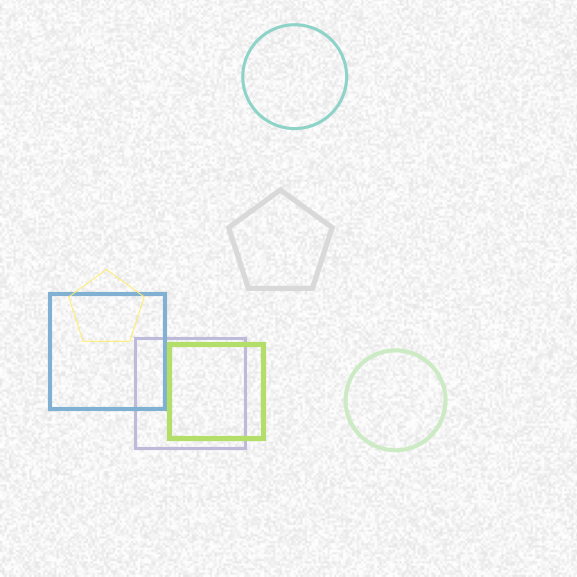[{"shape": "circle", "thickness": 1.5, "radius": 0.45, "center": [0.51, 0.866]}, {"shape": "square", "thickness": 1.5, "radius": 0.48, "center": [0.33, 0.319]}, {"shape": "square", "thickness": 2, "radius": 0.5, "center": [0.186, 0.391]}, {"shape": "square", "thickness": 2.5, "radius": 0.4, "center": [0.374, 0.322]}, {"shape": "pentagon", "thickness": 2.5, "radius": 0.47, "center": [0.486, 0.576]}, {"shape": "circle", "thickness": 2, "radius": 0.43, "center": [0.685, 0.306]}, {"shape": "pentagon", "thickness": 0.5, "radius": 0.34, "center": [0.184, 0.464]}]